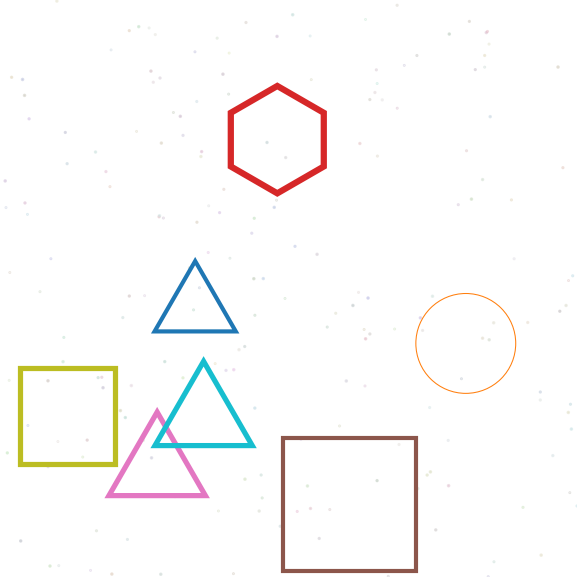[{"shape": "triangle", "thickness": 2, "radius": 0.41, "center": [0.338, 0.466]}, {"shape": "circle", "thickness": 0.5, "radius": 0.43, "center": [0.807, 0.404]}, {"shape": "hexagon", "thickness": 3, "radius": 0.46, "center": [0.48, 0.757]}, {"shape": "square", "thickness": 2, "radius": 0.58, "center": [0.605, 0.125]}, {"shape": "triangle", "thickness": 2.5, "radius": 0.48, "center": [0.272, 0.189]}, {"shape": "square", "thickness": 2.5, "radius": 0.41, "center": [0.117, 0.279]}, {"shape": "triangle", "thickness": 2.5, "radius": 0.49, "center": [0.353, 0.276]}]